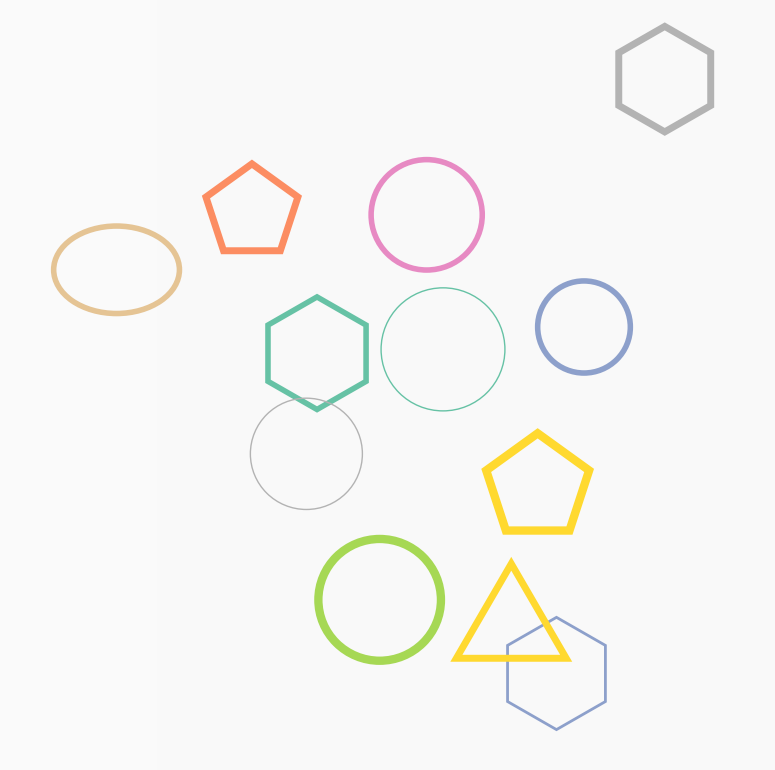[{"shape": "circle", "thickness": 0.5, "radius": 0.4, "center": [0.572, 0.546]}, {"shape": "hexagon", "thickness": 2, "radius": 0.37, "center": [0.409, 0.541]}, {"shape": "pentagon", "thickness": 2.5, "radius": 0.31, "center": [0.325, 0.725]}, {"shape": "circle", "thickness": 2, "radius": 0.3, "center": [0.754, 0.575]}, {"shape": "hexagon", "thickness": 1, "radius": 0.36, "center": [0.718, 0.125]}, {"shape": "circle", "thickness": 2, "radius": 0.36, "center": [0.551, 0.721]}, {"shape": "circle", "thickness": 3, "radius": 0.4, "center": [0.49, 0.221]}, {"shape": "pentagon", "thickness": 3, "radius": 0.35, "center": [0.694, 0.367]}, {"shape": "triangle", "thickness": 2.5, "radius": 0.41, "center": [0.66, 0.186]}, {"shape": "oval", "thickness": 2, "radius": 0.41, "center": [0.15, 0.65]}, {"shape": "circle", "thickness": 0.5, "radius": 0.36, "center": [0.395, 0.411]}, {"shape": "hexagon", "thickness": 2.5, "radius": 0.34, "center": [0.858, 0.897]}]